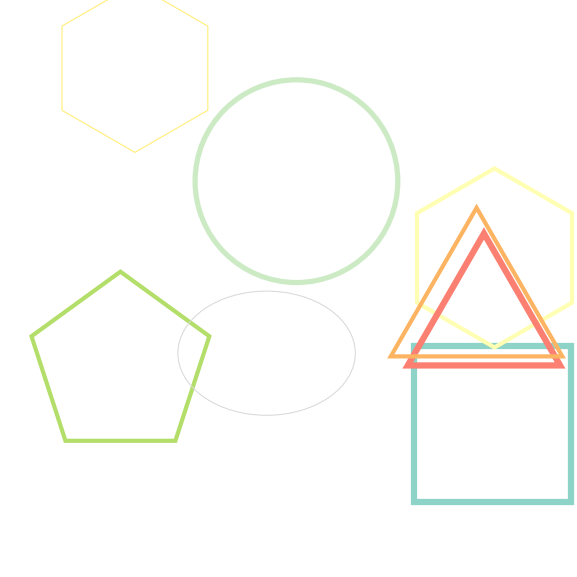[{"shape": "square", "thickness": 3, "radius": 0.68, "center": [0.853, 0.265]}, {"shape": "hexagon", "thickness": 2, "radius": 0.77, "center": [0.856, 0.552]}, {"shape": "triangle", "thickness": 3, "radius": 0.76, "center": [0.838, 0.442]}, {"shape": "triangle", "thickness": 2, "radius": 0.86, "center": [0.825, 0.468]}, {"shape": "pentagon", "thickness": 2, "radius": 0.81, "center": [0.209, 0.367]}, {"shape": "oval", "thickness": 0.5, "radius": 0.77, "center": [0.462, 0.388]}, {"shape": "circle", "thickness": 2.5, "radius": 0.88, "center": [0.513, 0.685]}, {"shape": "hexagon", "thickness": 0.5, "radius": 0.73, "center": [0.234, 0.881]}]